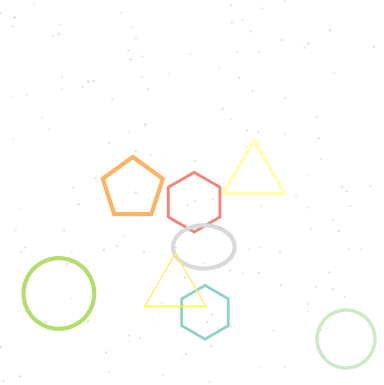[{"shape": "hexagon", "thickness": 2, "radius": 0.35, "center": [0.532, 0.189]}, {"shape": "triangle", "thickness": 2.5, "radius": 0.46, "center": [0.66, 0.543]}, {"shape": "hexagon", "thickness": 2, "radius": 0.39, "center": [0.504, 0.475]}, {"shape": "pentagon", "thickness": 3, "radius": 0.41, "center": [0.345, 0.51]}, {"shape": "circle", "thickness": 3, "radius": 0.46, "center": [0.153, 0.238]}, {"shape": "oval", "thickness": 3, "radius": 0.4, "center": [0.529, 0.359]}, {"shape": "circle", "thickness": 2.5, "radius": 0.38, "center": [0.899, 0.119]}, {"shape": "triangle", "thickness": 1, "radius": 0.46, "center": [0.455, 0.25]}]